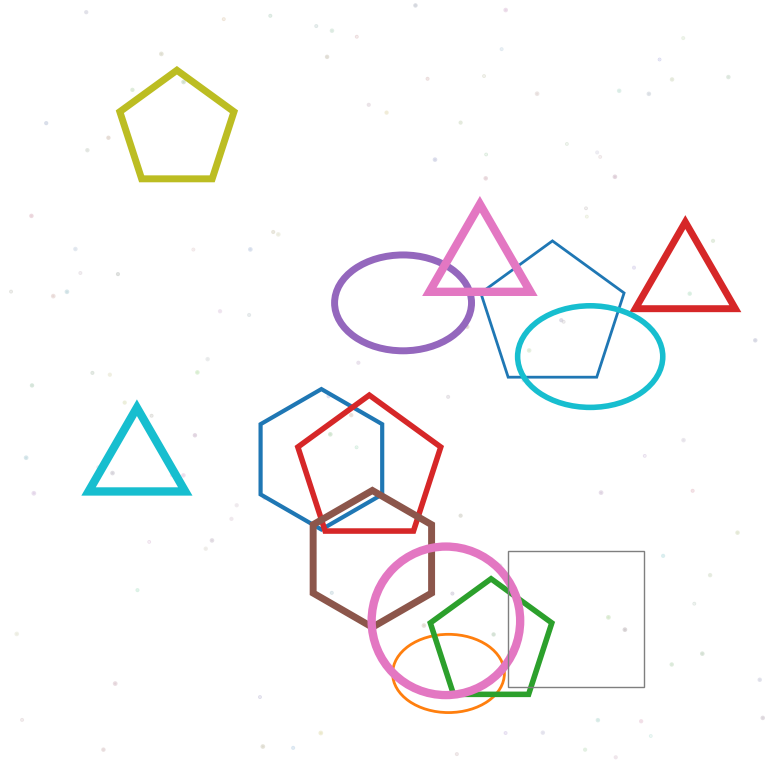[{"shape": "hexagon", "thickness": 1.5, "radius": 0.46, "center": [0.417, 0.404]}, {"shape": "pentagon", "thickness": 1, "radius": 0.49, "center": [0.717, 0.589]}, {"shape": "oval", "thickness": 1, "radius": 0.36, "center": [0.582, 0.125]}, {"shape": "pentagon", "thickness": 2, "radius": 0.41, "center": [0.638, 0.165]}, {"shape": "triangle", "thickness": 2.5, "radius": 0.37, "center": [0.89, 0.637]}, {"shape": "pentagon", "thickness": 2, "radius": 0.49, "center": [0.48, 0.389]}, {"shape": "oval", "thickness": 2.5, "radius": 0.44, "center": [0.523, 0.607]}, {"shape": "hexagon", "thickness": 2.5, "radius": 0.44, "center": [0.484, 0.274]}, {"shape": "triangle", "thickness": 3, "radius": 0.38, "center": [0.623, 0.659]}, {"shape": "circle", "thickness": 3, "radius": 0.48, "center": [0.579, 0.194]}, {"shape": "square", "thickness": 0.5, "radius": 0.44, "center": [0.748, 0.196]}, {"shape": "pentagon", "thickness": 2.5, "radius": 0.39, "center": [0.23, 0.831]}, {"shape": "triangle", "thickness": 3, "radius": 0.36, "center": [0.178, 0.398]}, {"shape": "oval", "thickness": 2, "radius": 0.47, "center": [0.766, 0.537]}]